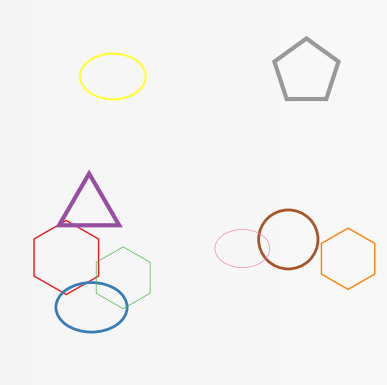[{"shape": "hexagon", "thickness": 1, "radius": 0.48, "center": [0.171, 0.331]}, {"shape": "oval", "thickness": 2, "radius": 0.46, "center": [0.236, 0.202]}, {"shape": "hexagon", "thickness": 0.5, "radius": 0.4, "center": [0.318, 0.279]}, {"shape": "triangle", "thickness": 3, "radius": 0.45, "center": [0.23, 0.46]}, {"shape": "hexagon", "thickness": 1, "radius": 0.4, "center": [0.898, 0.328]}, {"shape": "oval", "thickness": 1.5, "radius": 0.42, "center": [0.291, 0.801]}, {"shape": "circle", "thickness": 2, "radius": 0.38, "center": [0.744, 0.378]}, {"shape": "oval", "thickness": 0.5, "radius": 0.35, "center": [0.625, 0.354]}, {"shape": "pentagon", "thickness": 3, "radius": 0.43, "center": [0.791, 0.813]}]